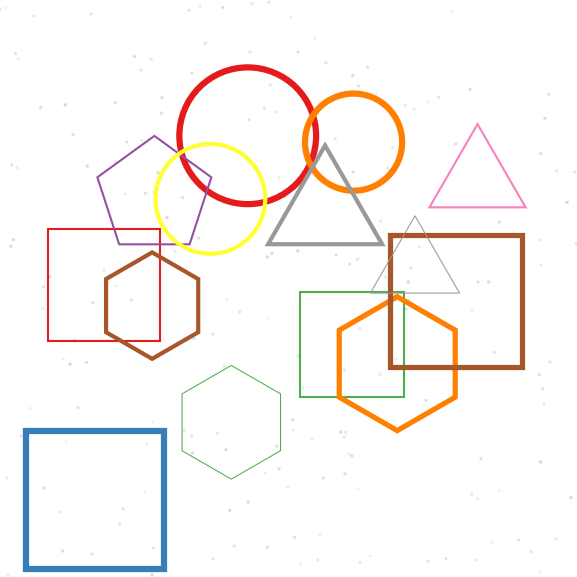[{"shape": "circle", "thickness": 3, "radius": 0.59, "center": [0.429, 0.764]}, {"shape": "square", "thickness": 1, "radius": 0.48, "center": [0.18, 0.506]}, {"shape": "square", "thickness": 3, "radius": 0.6, "center": [0.164, 0.133]}, {"shape": "square", "thickness": 1, "radius": 0.45, "center": [0.61, 0.403]}, {"shape": "hexagon", "thickness": 0.5, "radius": 0.49, "center": [0.4, 0.268]}, {"shape": "pentagon", "thickness": 1, "radius": 0.52, "center": [0.267, 0.66]}, {"shape": "circle", "thickness": 3, "radius": 0.42, "center": [0.612, 0.753]}, {"shape": "hexagon", "thickness": 2.5, "radius": 0.58, "center": [0.688, 0.369]}, {"shape": "circle", "thickness": 2, "radius": 0.48, "center": [0.364, 0.655]}, {"shape": "hexagon", "thickness": 2, "radius": 0.46, "center": [0.263, 0.47]}, {"shape": "square", "thickness": 2.5, "radius": 0.57, "center": [0.789, 0.478]}, {"shape": "triangle", "thickness": 1, "radius": 0.48, "center": [0.827, 0.688]}, {"shape": "triangle", "thickness": 0.5, "radius": 0.45, "center": [0.719, 0.536]}, {"shape": "triangle", "thickness": 2, "radius": 0.57, "center": [0.563, 0.633]}]